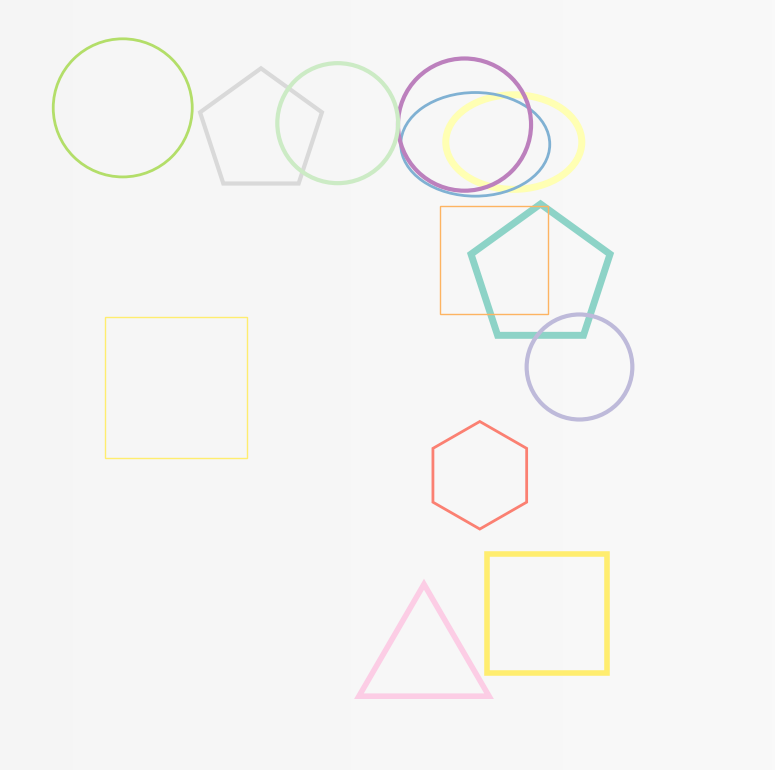[{"shape": "pentagon", "thickness": 2.5, "radius": 0.47, "center": [0.697, 0.641]}, {"shape": "oval", "thickness": 2.5, "radius": 0.44, "center": [0.663, 0.815]}, {"shape": "circle", "thickness": 1.5, "radius": 0.34, "center": [0.748, 0.523]}, {"shape": "hexagon", "thickness": 1, "radius": 0.35, "center": [0.619, 0.383]}, {"shape": "oval", "thickness": 1, "radius": 0.48, "center": [0.613, 0.813]}, {"shape": "square", "thickness": 0.5, "radius": 0.35, "center": [0.637, 0.663]}, {"shape": "circle", "thickness": 1, "radius": 0.45, "center": [0.158, 0.86]}, {"shape": "triangle", "thickness": 2, "radius": 0.48, "center": [0.547, 0.144]}, {"shape": "pentagon", "thickness": 1.5, "radius": 0.41, "center": [0.337, 0.829]}, {"shape": "circle", "thickness": 1.5, "radius": 0.43, "center": [0.599, 0.838]}, {"shape": "circle", "thickness": 1.5, "radius": 0.39, "center": [0.436, 0.84]}, {"shape": "square", "thickness": 2, "radius": 0.39, "center": [0.706, 0.204]}, {"shape": "square", "thickness": 0.5, "radius": 0.46, "center": [0.227, 0.497]}]